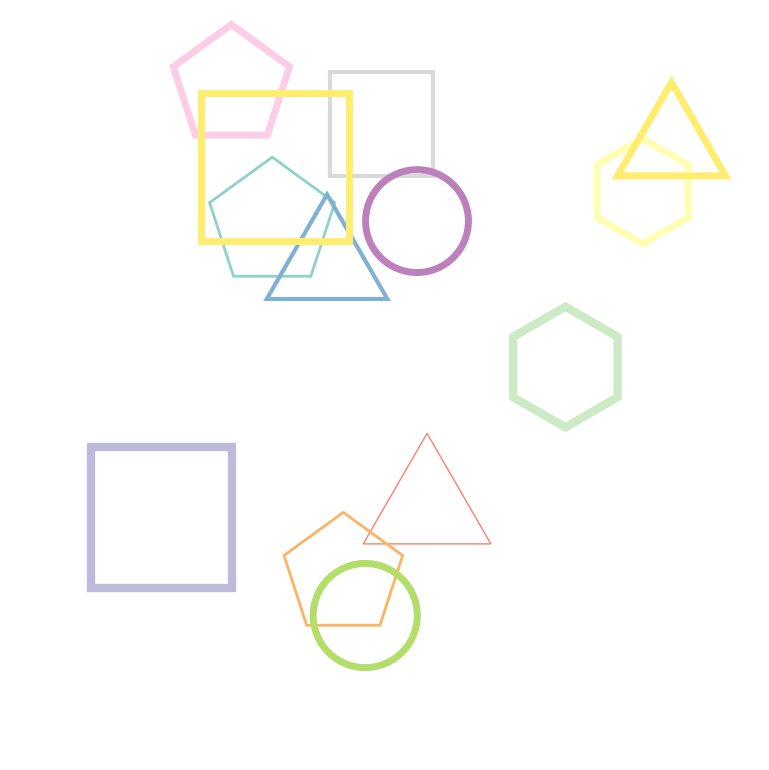[{"shape": "pentagon", "thickness": 1, "radius": 0.43, "center": [0.353, 0.71]}, {"shape": "hexagon", "thickness": 2.5, "radius": 0.34, "center": [0.834, 0.752]}, {"shape": "square", "thickness": 3, "radius": 0.46, "center": [0.209, 0.328]}, {"shape": "triangle", "thickness": 0.5, "radius": 0.48, "center": [0.555, 0.342]}, {"shape": "triangle", "thickness": 1.5, "radius": 0.45, "center": [0.425, 0.657]}, {"shape": "pentagon", "thickness": 1, "radius": 0.41, "center": [0.446, 0.254]}, {"shape": "circle", "thickness": 2.5, "radius": 0.34, "center": [0.474, 0.201]}, {"shape": "pentagon", "thickness": 2.5, "radius": 0.4, "center": [0.3, 0.889]}, {"shape": "square", "thickness": 1.5, "radius": 0.34, "center": [0.495, 0.839]}, {"shape": "circle", "thickness": 2.5, "radius": 0.33, "center": [0.542, 0.713]}, {"shape": "hexagon", "thickness": 3, "radius": 0.39, "center": [0.734, 0.523]}, {"shape": "square", "thickness": 2.5, "radius": 0.48, "center": [0.357, 0.783]}, {"shape": "triangle", "thickness": 2.5, "radius": 0.4, "center": [0.872, 0.812]}]